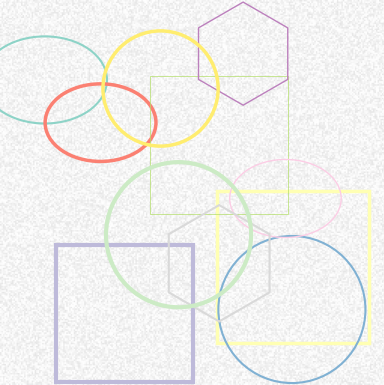[{"shape": "oval", "thickness": 1.5, "radius": 0.81, "center": [0.116, 0.792]}, {"shape": "square", "thickness": 2.5, "radius": 0.99, "center": [0.761, 0.306]}, {"shape": "square", "thickness": 3, "radius": 0.89, "center": [0.322, 0.186]}, {"shape": "oval", "thickness": 2.5, "radius": 0.72, "center": [0.261, 0.681]}, {"shape": "circle", "thickness": 1.5, "radius": 0.96, "center": [0.758, 0.196]}, {"shape": "square", "thickness": 0.5, "radius": 0.9, "center": [0.569, 0.623]}, {"shape": "oval", "thickness": 1, "radius": 0.72, "center": [0.741, 0.484]}, {"shape": "hexagon", "thickness": 1.5, "radius": 0.76, "center": [0.569, 0.316]}, {"shape": "hexagon", "thickness": 1, "radius": 0.67, "center": [0.632, 0.861]}, {"shape": "circle", "thickness": 3, "radius": 0.94, "center": [0.464, 0.39]}, {"shape": "circle", "thickness": 2.5, "radius": 0.75, "center": [0.417, 0.77]}]